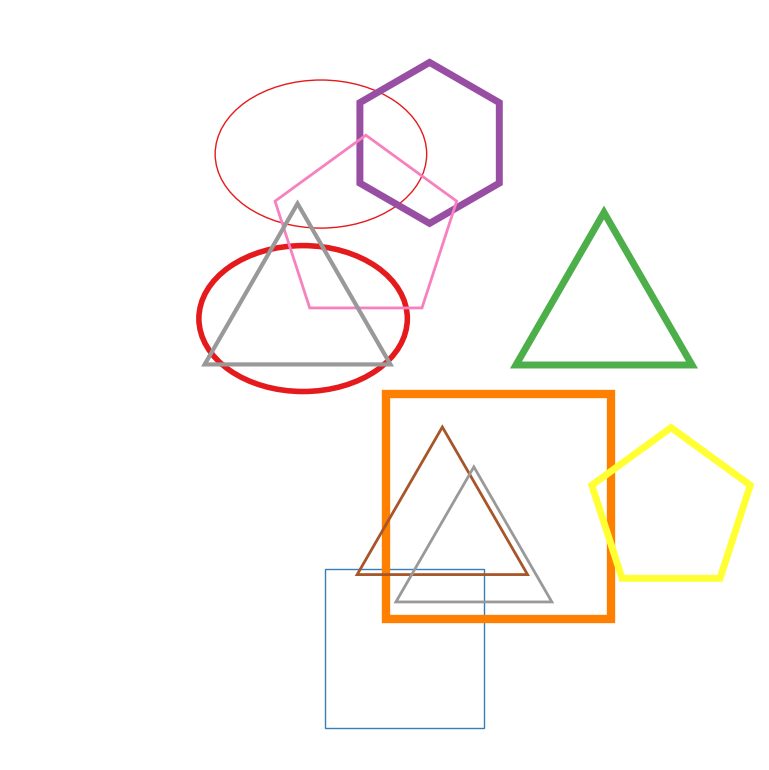[{"shape": "oval", "thickness": 0.5, "radius": 0.69, "center": [0.417, 0.8]}, {"shape": "oval", "thickness": 2, "radius": 0.68, "center": [0.394, 0.586]}, {"shape": "square", "thickness": 0.5, "radius": 0.52, "center": [0.526, 0.157]}, {"shape": "triangle", "thickness": 2.5, "radius": 0.66, "center": [0.784, 0.592]}, {"shape": "hexagon", "thickness": 2.5, "radius": 0.52, "center": [0.558, 0.814]}, {"shape": "square", "thickness": 3, "radius": 0.73, "center": [0.647, 0.342]}, {"shape": "pentagon", "thickness": 2.5, "radius": 0.54, "center": [0.872, 0.336]}, {"shape": "triangle", "thickness": 1, "radius": 0.64, "center": [0.574, 0.318]}, {"shape": "pentagon", "thickness": 1, "radius": 0.62, "center": [0.475, 0.7]}, {"shape": "triangle", "thickness": 1.5, "radius": 0.7, "center": [0.386, 0.596]}, {"shape": "triangle", "thickness": 1, "radius": 0.58, "center": [0.615, 0.277]}]